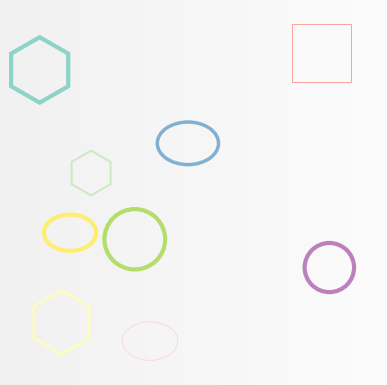[{"shape": "hexagon", "thickness": 3, "radius": 0.43, "center": [0.102, 0.818]}, {"shape": "hexagon", "thickness": 1.5, "radius": 0.41, "center": [0.159, 0.163]}, {"shape": "square", "thickness": 0.5, "radius": 0.38, "center": [0.83, 0.863]}, {"shape": "oval", "thickness": 2.5, "radius": 0.39, "center": [0.485, 0.628]}, {"shape": "circle", "thickness": 3, "radius": 0.39, "center": [0.348, 0.378]}, {"shape": "oval", "thickness": 0.5, "radius": 0.36, "center": [0.387, 0.114]}, {"shape": "circle", "thickness": 3, "radius": 0.32, "center": [0.85, 0.305]}, {"shape": "hexagon", "thickness": 1.5, "radius": 0.29, "center": [0.235, 0.551]}, {"shape": "oval", "thickness": 3, "radius": 0.34, "center": [0.181, 0.396]}]